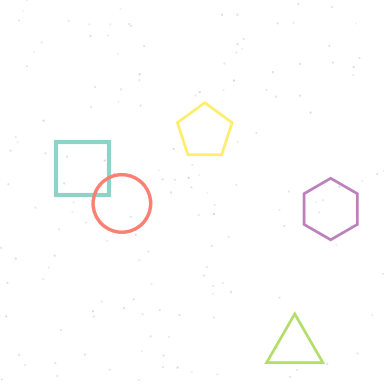[{"shape": "square", "thickness": 3, "radius": 0.34, "center": [0.214, 0.563]}, {"shape": "circle", "thickness": 2.5, "radius": 0.37, "center": [0.317, 0.472]}, {"shape": "triangle", "thickness": 2, "radius": 0.42, "center": [0.766, 0.1]}, {"shape": "hexagon", "thickness": 2, "radius": 0.4, "center": [0.859, 0.457]}, {"shape": "pentagon", "thickness": 2, "radius": 0.37, "center": [0.532, 0.658]}]